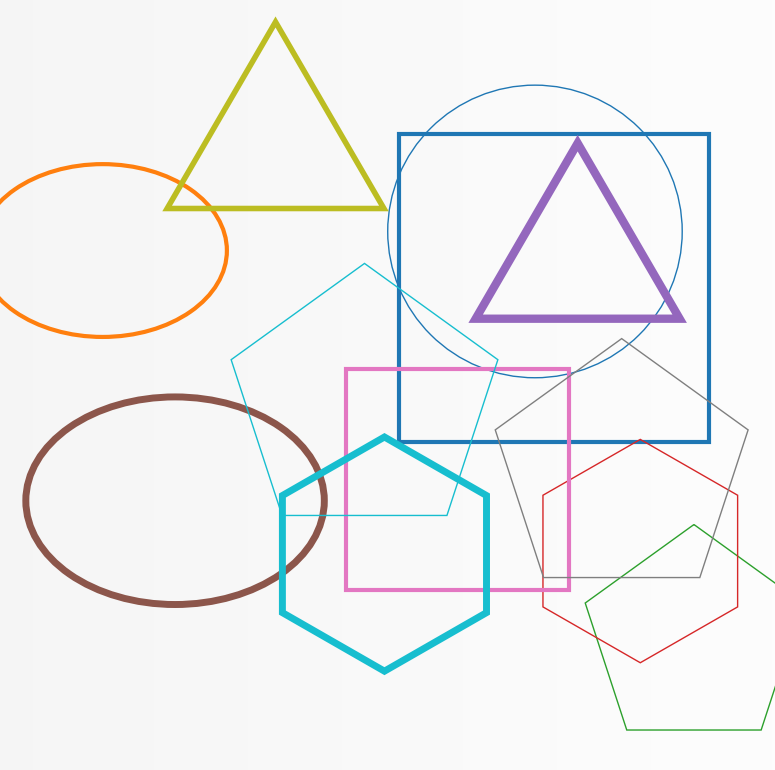[{"shape": "square", "thickness": 1.5, "radius": 1.0, "center": [0.715, 0.626]}, {"shape": "circle", "thickness": 0.5, "radius": 0.95, "center": [0.69, 0.699]}, {"shape": "oval", "thickness": 1.5, "radius": 0.8, "center": [0.132, 0.675]}, {"shape": "pentagon", "thickness": 0.5, "radius": 0.74, "center": [0.895, 0.171]}, {"shape": "hexagon", "thickness": 0.5, "radius": 0.73, "center": [0.826, 0.284]}, {"shape": "triangle", "thickness": 3, "radius": 0.76, "center": [0.745, 0.662]}, {"shape": "oval", "thickness": 2.5, "radius": 0.96, "center": [0.226, 0.35]}, {"shape": "square", "thickness": 1.5, "radius": 0.72, "center": [0.59, 0.378]}, {"shape": "pentagon", "thickness": 0.5, "radius": 0.86, "center": [0.802, 0.389]}, {"shape": "triangle", "thickness": 2, "radius": 0.81, "center": [0.356, 0.81]}, {"shape": "hexagon", "thickness": 2.5, "radius": 0.76, "center": [0.496, 0.28]}, {"shape": "pentagon", "thickness": 0.5, "radius": 0.9, "center": [0.47, 0.477]}]